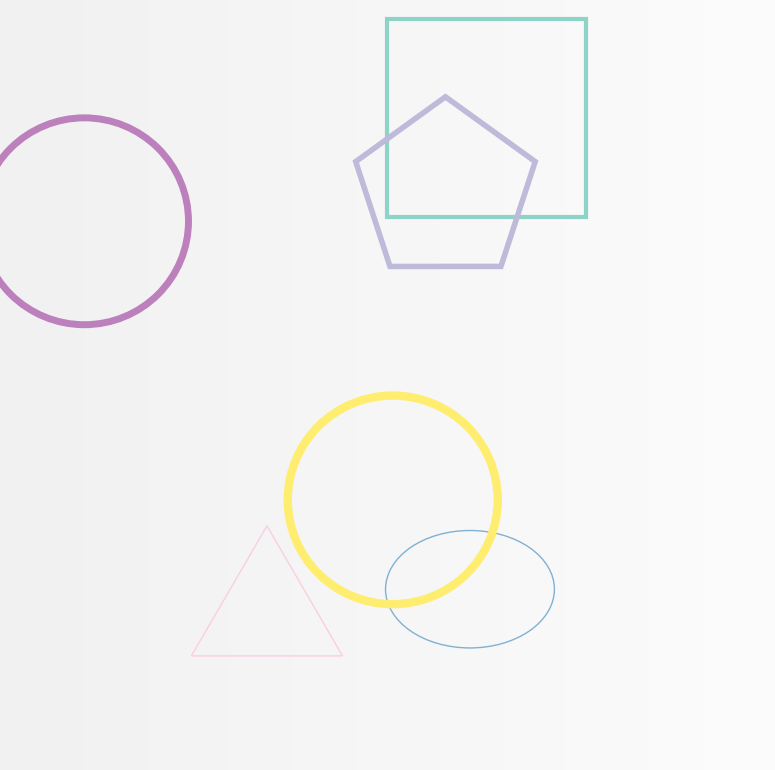[{"shape": "square", "thickness": 1.5, "radius": 0.64, "center": [0.628, 0.847]}, {"shape": "pentagon", "thickness": 2, "radius": 0.61, "center": [0.575, 0.752]}, {"shape": "oval", "thickness": 0.5, "radius": 0.54, "center": [0.606, 0.235]}, {"shape": "triangle", "thickness": 0.5, "radius": 0.56, "center": [0.344, 0.204]}, {"shape": "circle", "thickness": 2.5, "radius": 0.67, "center": [0.109, 0.713]}, {"shape": "circle", "thickness": 3, "radius": 0.68, "center": [0.507, 0.351]}]